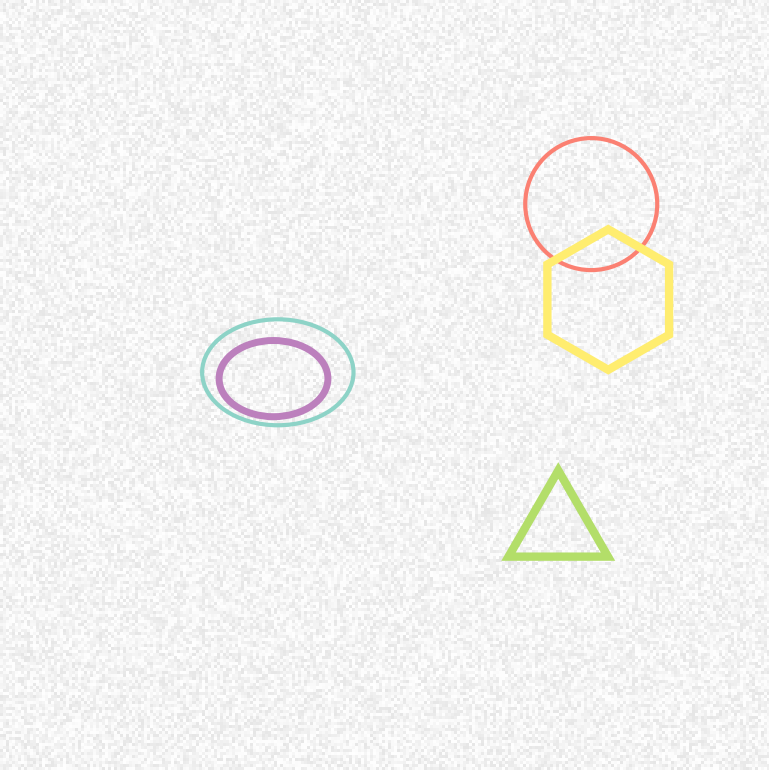[{"shape": "oval", "thickness": 1.5, "radius": 0.49, "center": [0.361, 0.517]}, {"shape": "circle", "thickness": 1.5, "radius": 0.43, "center": [0.768, 0.735]}, {"shape": "triangle", "thickness": 3, "radius": 0.37, "center": [0.725, 0.314]}, {"shape": "oval", "thickness": 2.5, "radius": 0.35, "center": [0.355, 0.508]}, {"shape": "hexagon", "thickness": 3, "radius": 0.46, "center": [0.79, 0.611]}]